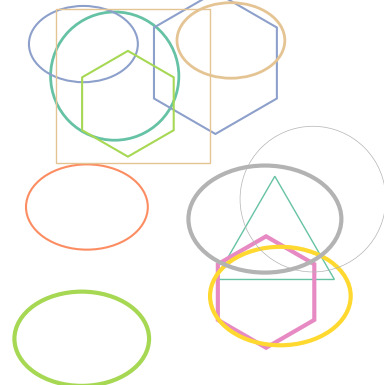[{"shape": "circle", "thickness": 2, "radius": 0.83, "center": [0.298, 0.802]}, {"shape": "triangle", "thickness": 1, "radius": 0.89, "center": [0.714, 0.363]}, {"shape": "oval", "thickness": 1.5, "radius": 0.79, "center": [0.226, 0.462]}, {"shape": "hexagon", "thickness": 1.5, "radius": 0.92, "center": [0.56, 0.836]}, {"shape": "oval", "thickness": 1.5, "radius": 0.71, "center": [0.217, 0.886]}, {"shape": "hexagon", "thickness": 3, "radius": 0.72, "center": [0.691, 0.241]}, {"shape": "hexagon", "thickness": 1.5, "radius": 0.69, "center": [0.332, 0.73]}, {"shape": "oval", "thickness": 3, "radius": 0.87, "center": [0.212, 0.12]}, {"shape": "oval", "thickness": 3, "radius": 0.91, "center": [0.728, 0.231]}, {"shape": "oval", "thickness": 2, "radius": 0.7, "center": [0.6, 0.895]}, {"shape": "square", "thickness": 1, "radius": 1.0, "center": [0.345, 0.776]}, {"shape": "circle", "thickness": 0.5, "radius": 0.95, "center": [0.813, 0.483]}, {"shape": "oval", "thickness": 3, "radius": 0.99, "center": [0.688, 0.431]}]